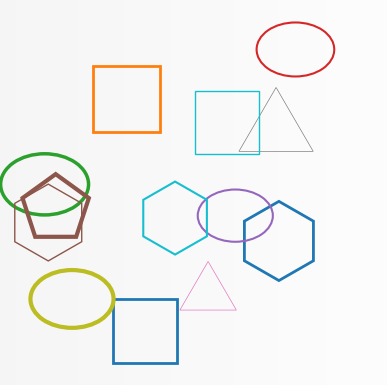[{"shape": "square", "thickness": 2, "radius": 0.41, "center": [0.373, 0.14]}, {"shape": "hexagon", "thickness": 2, "radius": 0.51, "center": [0.72, 0.374]}, {"shape": "square", "thickness": 2, "radius": 0.43, "center": [0.326, 0.743]}, {"shape": "oval", "thickness": 2.5, "radius": 0.57, "center": [0.115, 0.521]}, {"shape": "oval", "thickness": 1.5, "radius": 0.5, "center": [0.762, 0.871]}, {"shape": "oval", "thickness": 1.5, "radius": 0.48, "center": [0.607, 0.44]}, {"shape": "pentagon", "thickness": 3, "radius": 0.45, "center": [0.144, 0.458]}, {"shape": "hexagon", "thickness": 1, "radius": 0.5, "center": [0.125, 0.422]}, {"shape": "triangle", "thickness": 0.5, "radius": 0.42, "center": [0.537, 0.237]}, {"shape": "triangle", "thickness": 0.5, "radius": 0.55, "center": [0.712, 0.662]}, {"shape": "oval", "thickness": 3, "radius": 0.54, "center": [0.186, 0.224]}, {"shape": "hexagon", "thickness": 1.5, "radius": 0.47, "center": [0.452, 0.434]}, {"shape": "square", "thickness": 1, "radius": 0.41, "center": [0.587, 0.682]}]